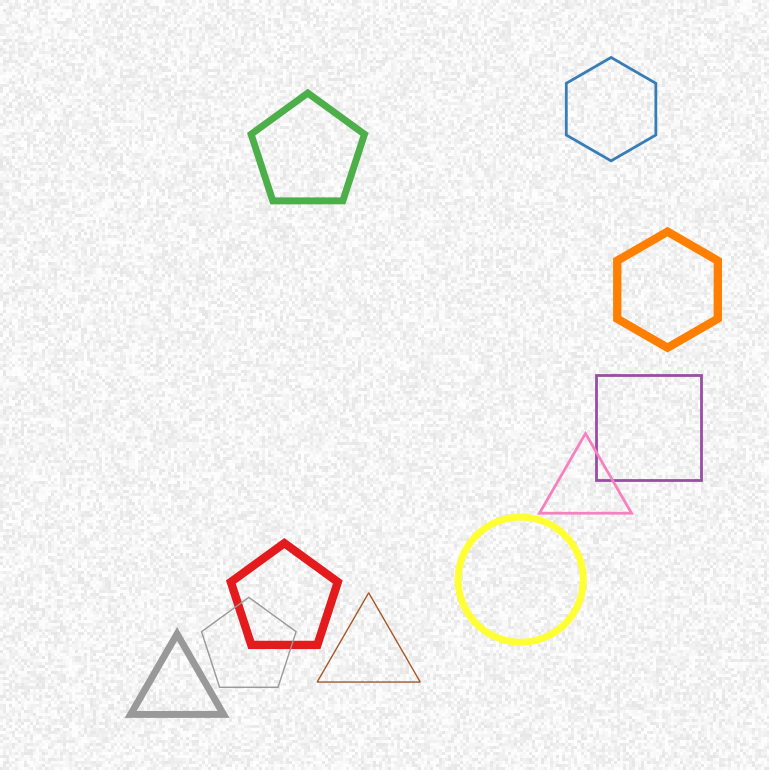[{"shape": "pentagon", "thickness": 3, "radius": 0.37, "center": [0.369, 0.222]}, {"shape": "hexagon", "thickness": 1, "radius": 0.34, "center": [0.794, 0.858]}, {"shape": "pentagon", "thickness": 2.5, "radius": 0.39, "center": [0.4, 0.802]}, {"shape": "square", "thickness": 1, "radius": 0.34, "center": [0.843, 0.445]}, {"shape": "hexagon", "thickness": 3, "radius": 0.38, "center": [0.867, 0.624]}, {"shape": "circle", "thickness": 2.5, "radius": 0.41, "center": [0.676, 0.247]}, {"shape": "triangle", "thickness": 0.5, "radius": 0.39, "center": [0.479, 0.153]}, {"shape": "triangle", "thickness": 1, "radius": 0.35, "center": [0.76, 0.368]}, {"shape": "pentagon", "thickness": 0.5, "radius": 0.32, "center": [0.323, 0.16]}, {"shape": "triangle", "thickness": 2.5, "radius": 0.35, "center": [0.23, 0.107]}]